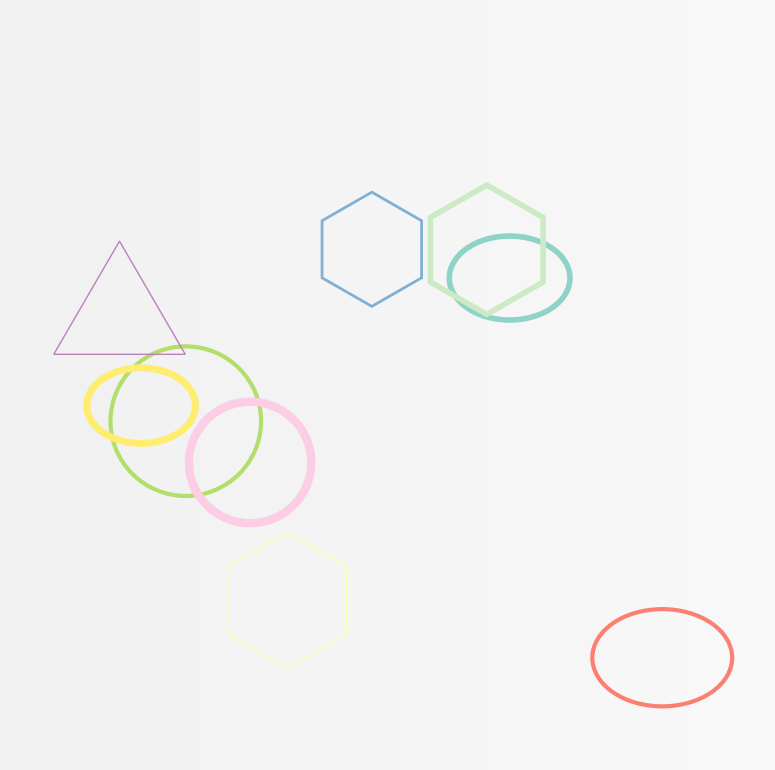[{"shape": "oval", "thickness": 2, "radius": 0.39, "center": [0.658, 0.639]}, {"shape": "hexagon", "thickness": 0.5, "radius": 0.44, "center": [0.37, 0.22]}, {"shape": "oval", "thickness": 1.5, "radius": 0.45, "center": [0.854, 0.146]}, {"shape": "hexagon", "thickness": 1, "radius": 0.37, "center": [0.48, 0.676]}, {"shape": "circle", "thickness": 1.5, "radius": 0.49, "center": [0.24, 0.453]}, {"shape": "circle", "thickness": 3, "radius": 0.39, "center": [0.323, 0.399]}, {"shape": "triangle", "thickness": 0.5, "radius": 0.49, "center": [0.154, 0.589]}, {"shape": "hexagon", "thickness": 2, "radius": 0.42, "center": [0.628, 0.676]}, {"shape": "oval", "thickness": 2.5, "radius": 0.35, "center": [0.182, 0.473]}]